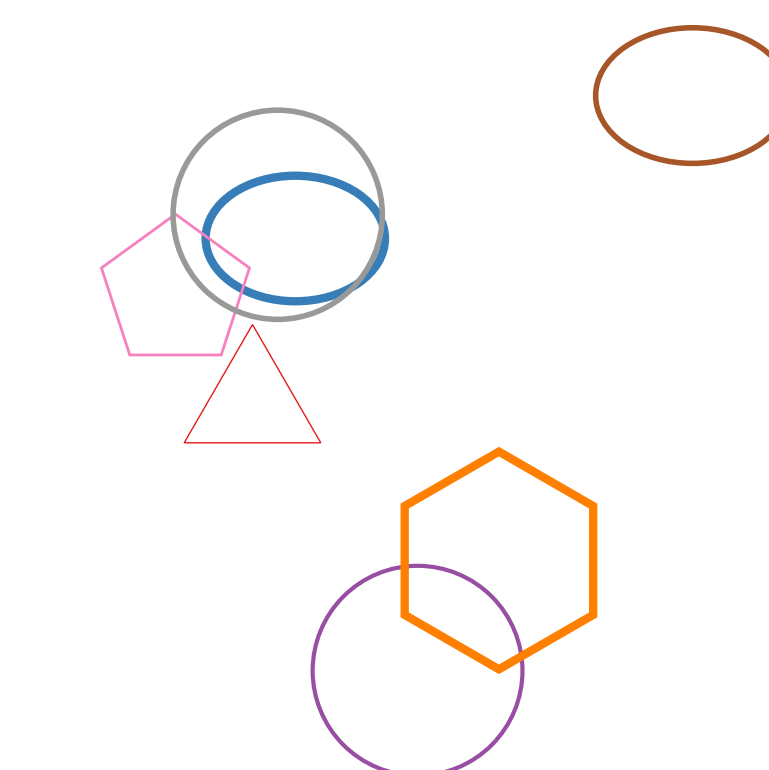[{"shape": "triangle", "thickness": 0.5, "radius": 0.51, "center": [0.328, 0.476]}, {"shape": "oval", "thickness": 3, "radius": 0.58, "center": [0.384, 0.69]}, {"shape": "circle", "thickness": 1.5, "radius": 0.68, "center": [0.542, 0.129]}, {"shape": "hexagon", "thickness": 3, "radius": 0.71, "center": [0.648, 0.272]}, {"shape": "oval", "thickness": 2, "radius": 0.63, "center": [0.899, 0.876]}, {"shape": "pentagon", "thickness": 1, "radius": 0.51, "center": [0.228, 0.621]}, {"shape": "circle", "thickness": 2, "radius": 0.68, "center": [0.361, 0.721]}]